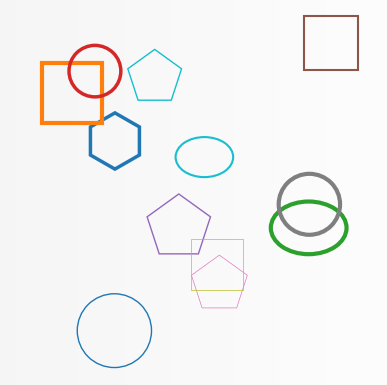[{"shape": "hexagon", "thickness": 2.5, "radius": 0.36, "center": [0.297, 0.634]}, {"shape": "circle", "thickness": 1, "radius": 0.48, "center": [0.295, 0.141]}, {"shape": "square", "thickness": 3, "radius": 0.39, "center": [0.187, 0.759]}, {"shape": "oval", "thickness": 3, "radius": 0.49, "center": [0.797, 0.408]}, {"shape": "circle", "thickness": 2.5, "radius": 0.33, "center": [0.245, 0.815]}, {"shape": "pentagon", "thickness": 1, "radius": 0.43, "center": [0.461, 0.41]}, {"shape": "square", "thickness": 1.5, "radius": 0.35, "center": [0.853, 0.888]}, {"shape": "pentagon", "thickness": 0.5, "radius": 0.38, "center": [0.566, 0.262]}, {"shape": "circle", "thickness": 3, "radius": 0.4, "center": [0.798, 0.469]}, {"shape": "square", "thickness": 0.5, "radius": 0.34, "center": [0.56, 0.313]}, {"shape": "oval", "thickness": 1.5, "radius": 0.37, "center": [0.527, 0.592]}, {"shape": "pentagon", "thickness": 1, "radius": 0.36, "center": [0.399, 0.799]}]